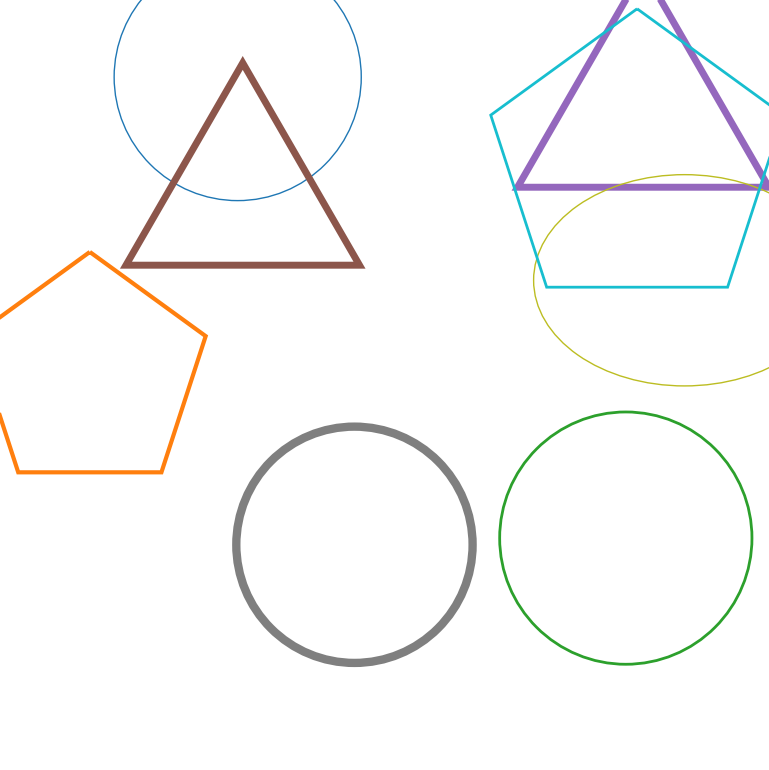[{"shape": "circle", "thickness": 0.5, "radius": 0.8, "center": [0.309, 0.9]}, {"shape": "pentagon", "thickness": 1.5, "radius": 0.79, "center": [0.117, 0.515]}, {"shape": "circle", "thickness": 1, "radius": 0.82, "center": [0.813, 0.301]}, {"shape": "triangle", "thickness": 2.5, "radius": 0.94, "center": [0.835, 0.851]}, {"shape": "triangle", "thickness": 2.5, "radius": 0.88, "center": [0.315, 0.743]}, {"shape": "circle", "thickness": 3, "radius": 0.77, "center": [0.46, 0.292]}, {"shape": "oval", "thickness": 0.5, "radius": 0.98, "center": [0.889, 0.636]}, {"shape": "pentagon", "thickness": 1, "radius": 1.0, "center": [0.827, 0.789]}]